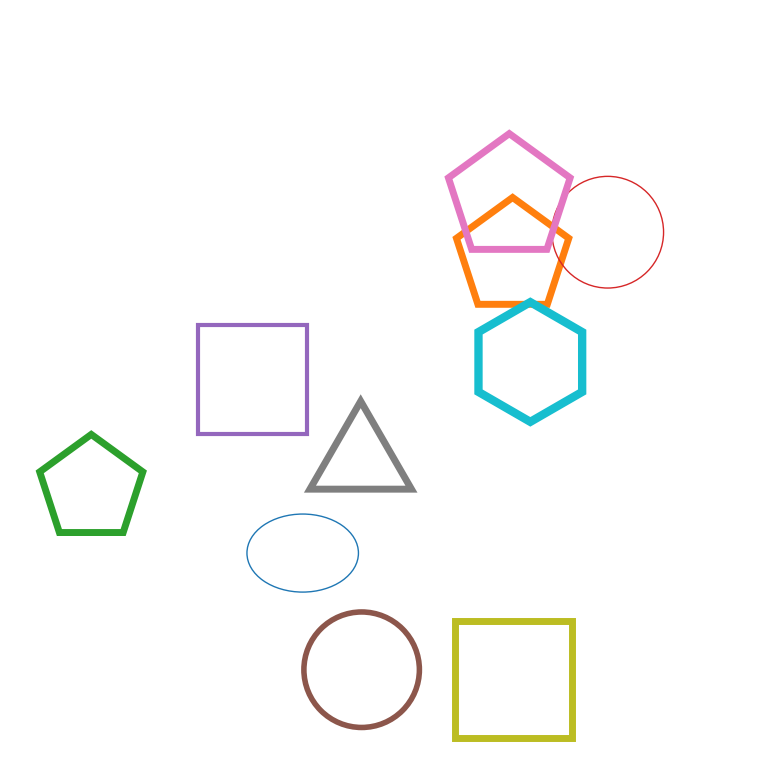[{"shape": "oval", "thickness": 0.5, "radius": 0.36, "center": [0.393, 0.282]}, {"shape": "pentagon", "thickness": 2.5, "radius": 0.38, "center": [0.666, 0.667]}, {"shape": "pentagon", "thickness": 2.5, "radius": 0.35, "center": [0.119, 0.365]}, {"shape": "circle", "thickness": 0.5, "radius": 0.36, "center": [0.789, 0.698]}, {"shape": "square", "thickness": 1.5, "radius": 0.35, "center": [0.328, 0.507]}, {"shape": "circle", "thickness": 2, "radius": 0.37, "center": [0.47, 0.13]}, {"shape": "pentagon", "thickness": 2.5, "radius": 0.42, "center": [0.661, 0.743]}, {"shape": "triangle", "thickness": 2.5, "radius": 0.38, "center": [0.468, 0.403]}, {"shape": "square", "thickness": 2.5, "radius": 0.38, "center": [0.667, 0.118]}, {"shape": "hexagon", "thickness": 3, "radius": 0.39, "center": [0.689, 0.53]}]